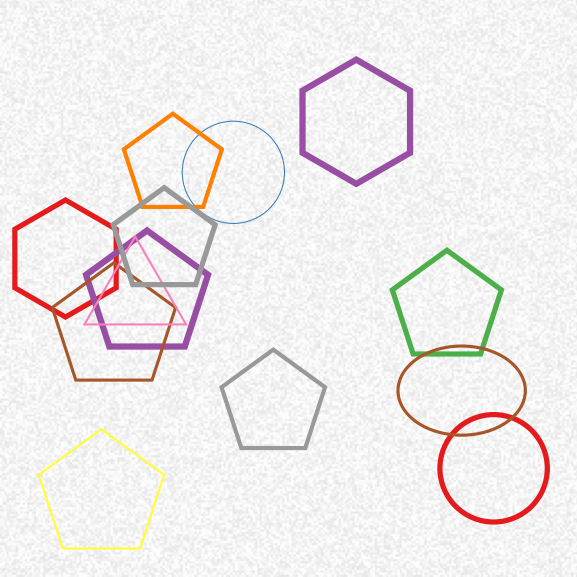[{"shape": "circle", "thickness": 2.5, "radius": 0.47, "center": [0.855, 0.188]}, {"shape": "hexagon", "thickness": 2.5, "radius": 0.51, "center": [0.113, 0.551]}, {"shape": "circle", "thickness": 0.5, "radius": 0.44, "center": [0.404, 0.701]}, {"shape": "pentagon", "thickness": 2.5, "radius": 0.5, "center": [0.774, 0.466]}, {"shape": "pentagon", "thickness": 3, "radius": 0.56, "center": [0.255, 0.489]}, {"shape": "hexagon", "thickness": 3, "radius": 0.54, "center": [0.617, 0.788]}, {"shape": "pentagon", "thickness": 2, "radius": 0.45, "center": [0.299, 0.713]}, {"shape": "pentagon", "thickness": 1, "radius": 0.57, "center": [0.176, 0.142]}, {"shape": "pentagon", "thickness": 1.5, "radius": 0.56, "center": [0.197, 0.432]}, {"shape": "oval", "thickness": 1.5, "radius": 0.55, "center": [0.799, 0.323]}, {"shape": "triangle", "thickness": 1, "radius": 0.51, "center": [0.234, 0.488]}, {"shape": "pentagon", "thickness": 2.5, "radius": 0.46, "center": [0.284, 0.581]}, {"shape": "pentagon", "thickness": 2, "radius": 0.47, "center": [0.473, 0.299]}]